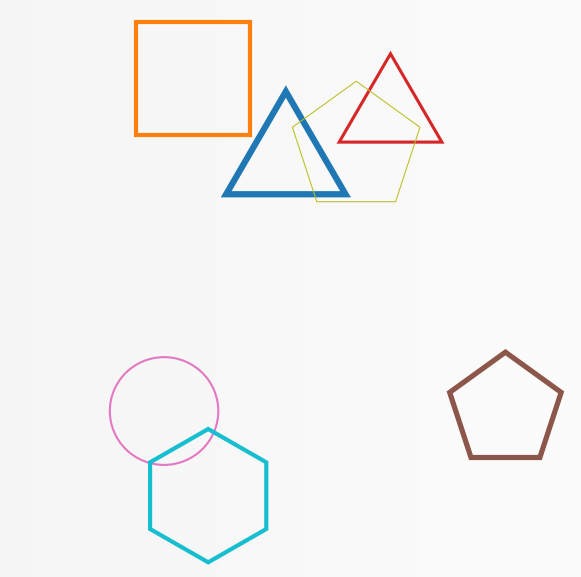[{"shape": "triangle", "thickness": 3, "radius": 0.59, "center": [0.492, 0.722]}, {"shape": "square", "thickness": 2, "radius": 0.49, "center": [0.332, 0.863]}, {"shape": "triangle", "thickness": 1.5, "radius": 0.51, "center": [0.672, 0.804]}, {"shape": "pentagon", "thickness": 2.5, "radius": 0.5, "center": [0.87, 0.288]}, {"shape": "circle", "thickness": 1, "radius": 0.47, "center": [0.282, 0.287]}, {"shape": "pentagon", "thickness": 0.5, "radius": 0.58, "center": [0.613, 0.743]}, {"shape": "hexagon", "thickness": 2, "radius": 0.58, "center": [0.358, 0.141]}]